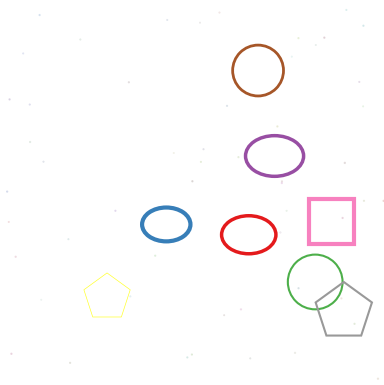[{"shape": "oval", "thickness": 2.5, "radius": 0.35, "center": [0.646, 0.39]}, {"shape": "oval", "thickness": 3, "radius": 0.31, "center": [0.432, 0.417]}, {"shape": "circle", "thickness": 1.5, "radius": 0.36, "center": [0.819, 0.268]}, {"shape": "oval", "thickness": 2.5, "radius": 0.38, "center": [0.713, 0.595]}, {"shape": "pentagon", "thickness": 0.5, "radius": 0.32, "center": [0.278, 0.228]}, {"shape": "circle", "thickness": 2, "radius": 0.33, "center": [0.67, 0.817]}, {"shape": "square", "thickness": 3, "radius": 0.29, "center": [0.861, 0.424]}, {"shape": "pentagon", "thickness": 1.5, "radius": 0.38, "center": [0.893, 0.191]}]